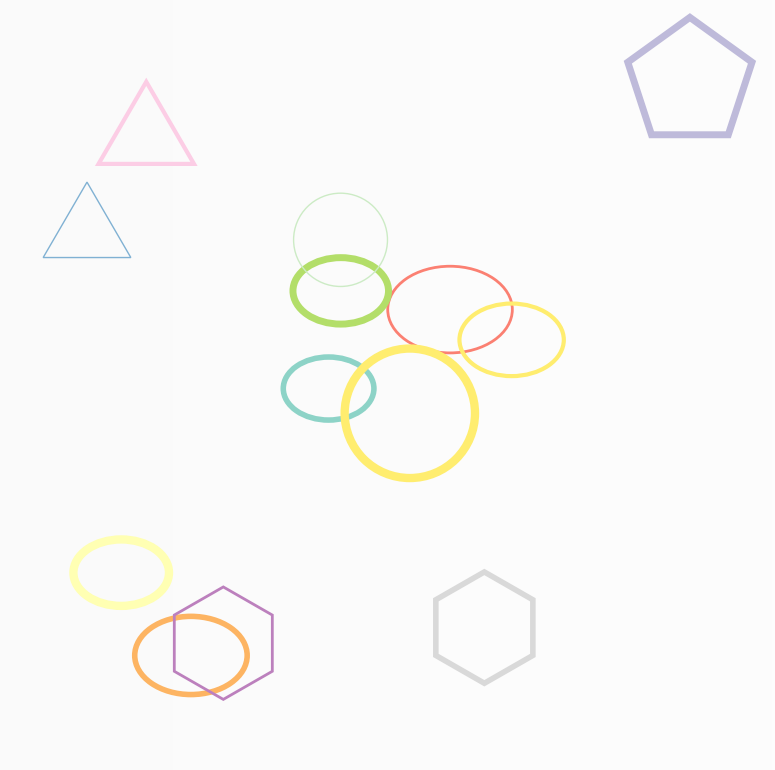[{"shape": "oval", "thickness": 2, "radius": 0.29, "center": [0.424, 0.495]}, {"shape": "oval", "thickness": 3, "radius": 0.31, "center": [0.156, 0.256]}, {"shape": "pentagon", "thickness": 2.5, "radius": 0.42, "center": [0.89, 0.893]}, {"shape": "oval", "thickness": 1, "radius": 0.4, "center": [0.581, 0.598]}, {"shape": "triangle", "thickness": 0.5, "radius": 0.33, "center": [0.112, 0.698]}, {"shape": "oval", "thickness": 2, "radius": 0.36, "center": [0.246, 0.149]}, {"shape": "oval", "thickness": 2.5, "radius": 0.31, "center": [0.44, 0.622]}, {"shape": "triangle", "thickness": 1.5, "radius": 0.36, "center": [0.189, 0.823]}, {"shape": "hexagon", "thickness": 2, "radius": 0.36, "center": [0.625, 0.185]}, {"shape": "hexagon", "thickness": 1, "radius": 0.37, "center": [0.288, 0.165]}, {"shape": "circle", "thickness": 0.5, "radius": 0.3, "center": [0.439, 0.689]}, {"shape": "circle", "thickness": 3, "radius": 0.42, "center": [0.529, 0.463]}, {"shape": "oval", "thickness": 1.5, "radius": 0.34, "center": [0.66, 0.559]}]